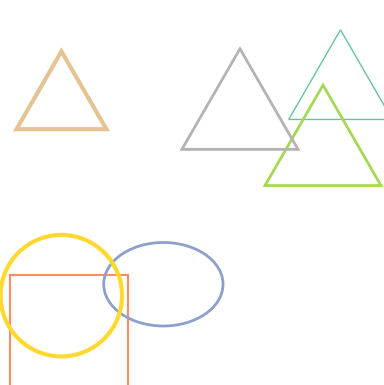[{"shape": "triangle", "thickness": 1, "radius": 0.78, "center": [0.884, 0.767]}, {"shape": "square", "thickness": 1.5, "radius": 0.77, "center": [0.178, 0.133]}, {"shape": "oval", "thickness": 2, "radius": 0.77, "center": [0.424, 0.262]}, {"shape": "triangle", "thickness": 2, "radius": 0.87, "center": [0.839, 0.605]}, {"shape": "circle", "thickness": 3, "radius": 0.79, "center": [0.159, 0.232]}, {"shape": "triangle", "thickness": 3, "radius": 0.67, "center": [0.16, 0.732]}, {"shape": "triangle", "thickness": 2, "radius": 0.87, "center": [0.623, 0.699]}]